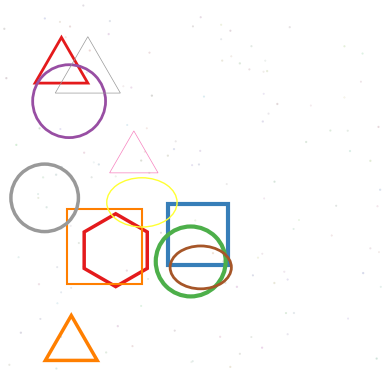[{"shape": "triangle", "thickness": 2, "radius": 0.4, "center": [0.16, 0.824]}, {"shape": "hexagon", "thickness": 2.5, "radius": 0.47, "center": [0.301, 0.35]}, {"shape": "square", "thickness": 3, "radius": 0.39, "center": [0.514, 0.391]}, {"shape": "circle", "thickness": 3, "radius": 0.45, "center": [0.495, 0.321]}, {"shape": "circle", "thickness": 2, "radius": 0.47, "center": [0.18, 0.737]}, {"shape": "triangle", "thickness": 2.5, "radius": 0.39, "center": [0.185, 0.103]}, {"shape": "square", "thickness": 1.5, "radius": 0.49, "center": [0.272, 0.359]}, {"shape": "oval", "thickness": 1, "radius": 0.46, "center": [0.369, 0.474]}, {"shape": "oval", "thickness": 2, "radius": 0.4, "center": [0.521, 0.305]}, {"shape": "triangle", "thickness": 0.5, "radius": 0.36, "center": [0.348, 0.587]}, {"shape": "triangle", "thickness": 0.5, "radius": 0.49, "center": [0.228, 0.807]}, {"shape": "circle", "thickness": 2.5, "radius": 0.44, "center": [0.116, 0.486]}]